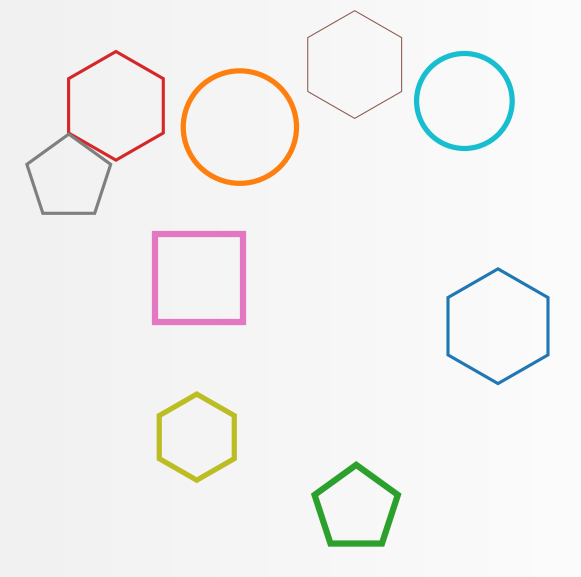[{"shape": "hexagon", "thickness": 1.5, "radius": 0.5, "center": [0.857, 0.434]}, {"shape": "circle", "thickness": 2.5, "radius": 0.49, "center": [0.413, 0.779]}, {"shape": "pentagon", "thickness": 3, "radius": 0.38, "center": [0.613, 0.119]}, {"shape": "hexagon", "thickness": 1.5, "radius": 0.47, "center": [0.199, 0.816]}, {"shape": "hexagon", "thickness": 0.5, "radius": 0.47, "center": [0.61, 0.887]}, {"shape": "square", "thickness": 3, "radius": 0.38, "center": [0.342, 0.517]}, {"shape": "pentagon", "thickness": 1.5, "radius": 0.38, "center": [0.118, 0.691]}, {"shape": "hexagon", "thickness": 2.5, "radius": 0.37, "center": [0.339, 0.242]}, {"shape": "circle", "thickness": 2.5, "radius": 0.41, "center": [0.799, 0.824]}]